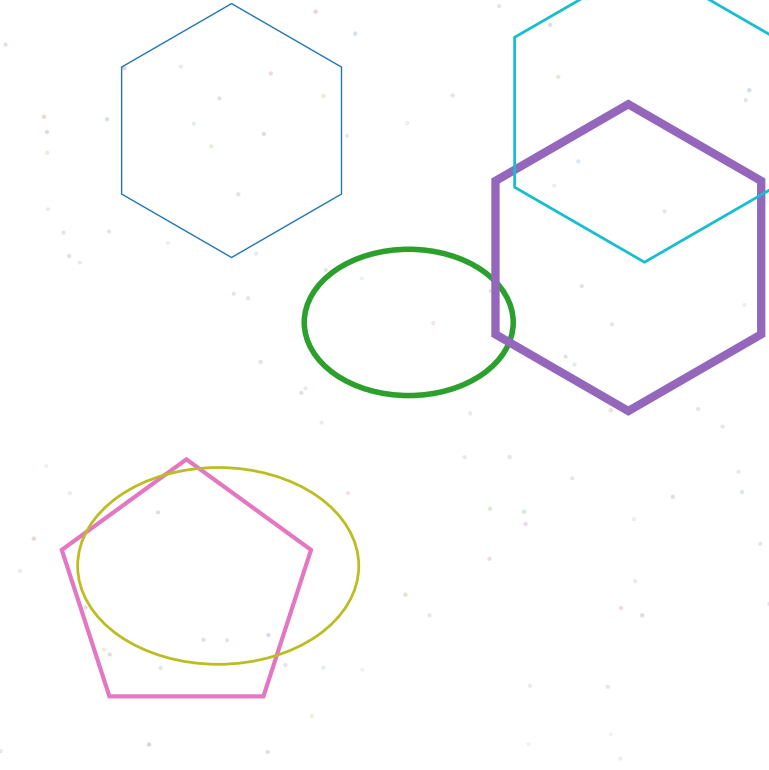[{"shape": "hexagon", "thickness": 0.5, "radius": 0.82, "center": [0.301, 0.83]}, {"shape": "oval", "thickness": 2, "radius": 0.68, "center": [0.531, 0.581]}, {"shape": "hexagon", "thickness": 3, "radius": 1.0, "center": [0.816, 0.665]}, {"shape": "pentagon", "thickness": 1.5, "radius": 0.85, "center": [0.242, 0.233]}, {"shape": "oval", "thickness": 1, "radius": 0.91, "center": [0.283, 0.265]}, {"shape": "hexagon", "thickness": 1, "radius": 0.97, "center": [0.837, 0.854]}]